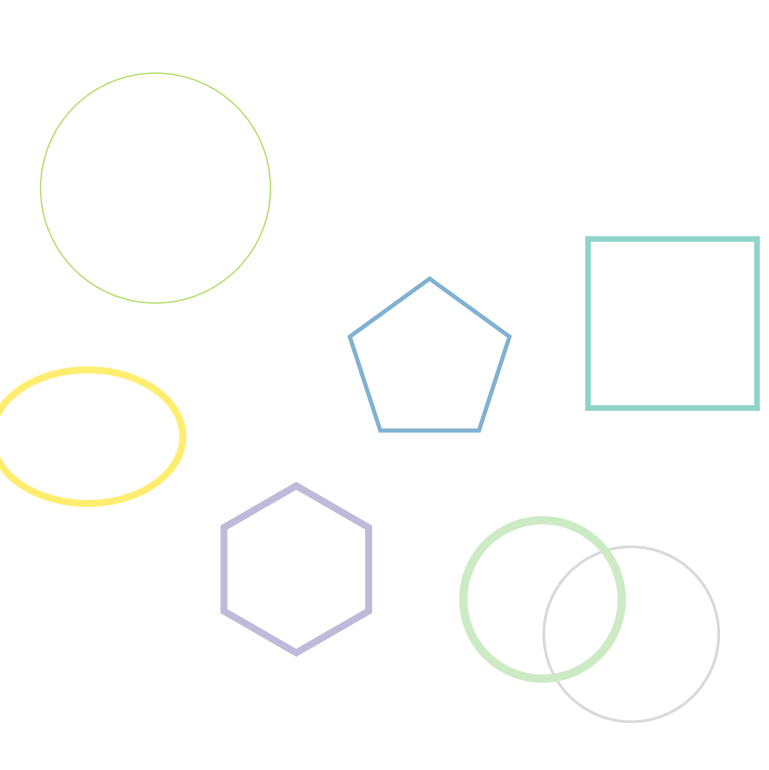[{"shape": "square", "thickness": 2, "radius": 0.55, "center": [0.873, 0.579]}, {"shape": "hexagon", "thickness": 2.5, "radius": 0.54, "center": [0.385, 0.261]}, {"shape": "pentagon", "thickness": 1.5, "radius": 0.55, "center": [0.558, 0.529]}, {"shape": "circle", "thickness": 0.5, "radius": 0.75, "center": [0.202, 0.756]}, {"shape": "circle", "thickness": 1, "radius": 0.57, "center": [0.82, 0.176]}, {"shape": "circle", "thickness": 3, "radius": 0.51, "center": [0.705, 0.221]}, {"shape": "oval", "thickness": 2.5, "radius": 0.62, "center": [0.113, 0.433]}]